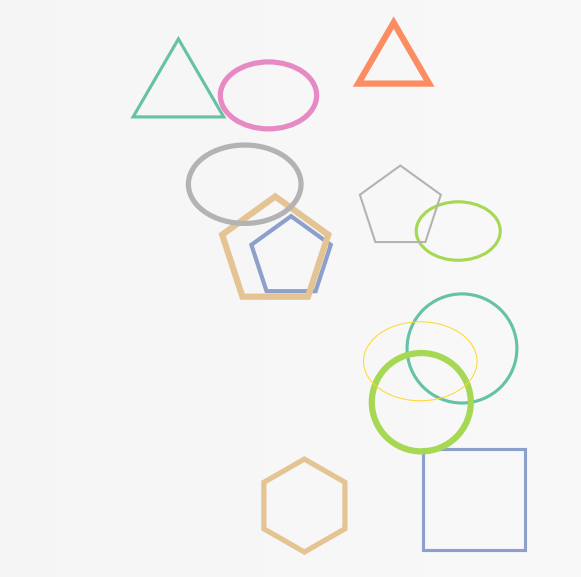[{"shape": "circle", "thickness": 1.5, "radius": 0.47, "center": [0.795, 0.396]}, {"shape": "triangle", "thickness": 1.5, "radius": 0.45, "center": [0.307, 0.842]}, {"shape": "triangle", "thickness": 3, "radius": 0.35, "center": [0.677, 0.89]}, {"shape": "square", "thickness": 1.5, "radius": 0.44, "center": [0.815, 0.134]}, {"shape": "pentagon", "thickness": 2, "radius": 0.36, "center": [0.501, 0.553]}, {"shape": "oval", "thickness": 2.5, "radius": 0.41, "center": [0.462, 0.834]}, {"shape": "oval", "thickness": 1.5, "radius": 0.36, "center": [0.788, 0.599]}, {"shape": "circle", "thickness": 3, "radius": 0.43, "center": [0.725, 0.303]}, {"shape": "oval", "thickness": 0.5, "radius": 0.49, "center": [0.723, 0.374]}, {"shape": "hexagon", "thickness": 2.5, "radius": 0.4, "center": [0.524, 0.124]}, {"shape": "pentagon", "thickness": 3, "radius": 0.48, "center": [0.473, 0.563]}, {"shape": "pentagon", "thickness": 1, "radius": 0.37, "center": [0.689, 0.639]}, {"shape": "oval", "thickness": 2.5, "radius": 0.48, "center": [0.421, 0.68]}]